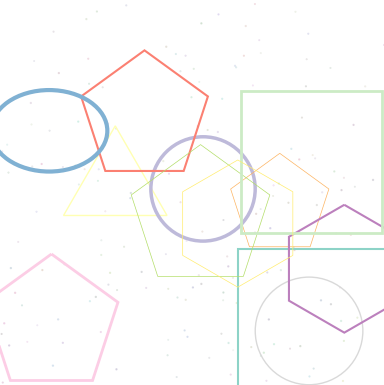[{"shape": "square", "thickness": 1.5, "radius": 0.99, "center": [0.816, 0.156]}, {"shape": "triangle", "thickness": 1, "radius": 0.78, "center": [0.299, 0.518]}, {"shape": "circle", "thickness": 2.5, "radius": 0.68, "center": [0.527, 0.509]}, {"shape": "pentagon", "thickness": 1.5, "radius": 0.87, "center": [0.375, 0.696]}, {"shape": "oval", "thickness": 3, "radius": 0.76, "center": [0.128, 0.66]}, {"shape": "pentagon", "thickness": 0.5, "radius": 0.67, "center": [0.727, 0.468]}, {"shape": "pentagon", "thickness": 0.5, "radius": 0.95, "center": [0.521, 0.435]}, {"shape": "pentagon", "thickness": 2, "radius": 0.91, "center": [0.134, 0.159]}, {"shape": "circle", "thickness": 1, "radius": 0.7, "center": [0.803, 0.14]}, {"shape": "hexagon", "thickness": 1.5, "radius": 0.83, "center": [0.894, 0.302]}, {"shape": "square", "thickness": 2, "radius": 0.92, "center": [0.808, 0.579]}, {"shape": "hexagon", "thickness": 0.5, "radius": 0.83, "center": [0.618, 0.419]}]